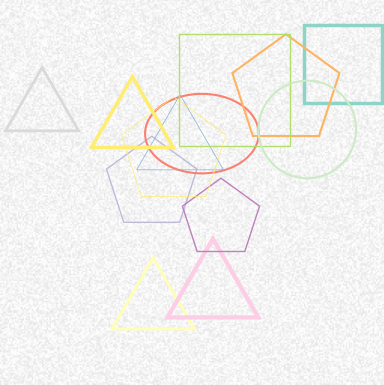[{"shape": "square", "thickness": 2.5, "radius": 0.51, "center": [0.89, 0.834]}, {"shape": "triangle", "thickness": 2, "radius": 0.62, "center": [0.398, 0.207]}, {"shape": "pentagon", "thickness": 1, "radius": 0.62, "center": [0.394, 0.523]}, {"shape": "oval", "thickness": 1.5, "radius": 0.74, "center": [0.524, 0.653]}, {"shape": "triangle", "thickness": 0.5, "radius": 0.65, "center": [0.468, 0.624]}, {"shape": "pentagon", "thickness": 1.5, "radius": 0.73, "center": [0.743, 0.765]}, {"shape": "square", "thickness": 1, "radius": 0.72, "center": [0.609, 0.766]}, {"shape": "triangle", "thickness": 3, "radius": 0.68, "center": [0.553, 0.244]}, {"shape": "triangle", "thickness": 2, "radius": 0.55, "center": [0.109, 0.715]}, {"shape": "pentagon", "thickness": 1, "radius": 0.53, "center": [0.574, 0.432]}, {"shape": "circle", "thickness": 1.5, "radius": 0.63, "center": [0.798, 0.664]}, {"shape": "triangle", "thickness": 2.5, "radius": 0.61, "center": [0.344, 0.678]}, {"shape": "pentagon", "thickness": 0.5, "radius": 0.71, "center": [0.451, 0.605]}]